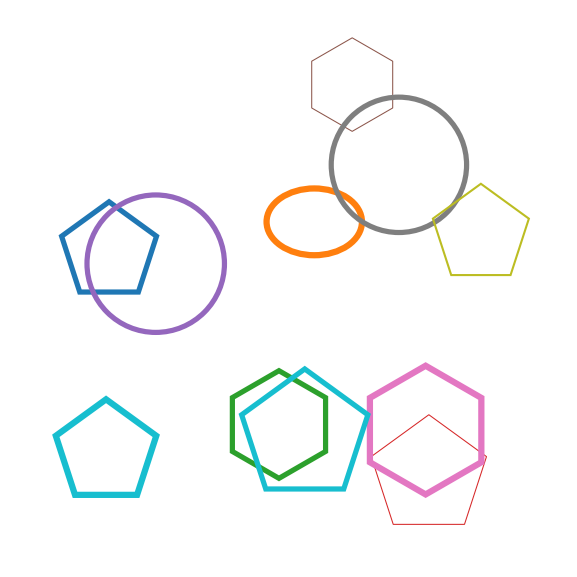[{"shape": "pentagon", "thickness": 2.5, "radius": 0.43, "center": [0.189, 0.563]}, {"shape": "oval", "thickness": 3, "radius": 0.41, "center": [0.544, 0.615]}, {"shape": "hexagon", "thickness": 2.5, "radius": 0.47, "center": [0.483, 0.264]}, {"shape": "pentagon", "thickness": 0.5, "radius": 0.52, "center": [0.743, 0.176]}, {"shape": "circle", "thickness": 2.5, "radius": 0.6, "center": [0.27, 0.543]}, {"shape": "hexagon", "thickness": 0.5, "radius": 0.4, "center": [0.61, 0.853]}, {"shape": "hexagon", "thickness": 3, "radius": 0.56, "center": [0.737, 0.254]}, {"shape": "circle", "thickness": 2.5, "radius": 0.59, "center": [0.691, 0.714]}, {"shape": "pentagon", "thickness": 1, "radius": 0.44, "center": [0.833, 0.594]}, {"shape": "pentagon", "thickness": 3, "radius": 0.46, "center": [0.184, 0.216]}, {"shape": "pentagon", "thickness": 2.5, "radius": 0.57, "center": [0.528, 0.245]}]